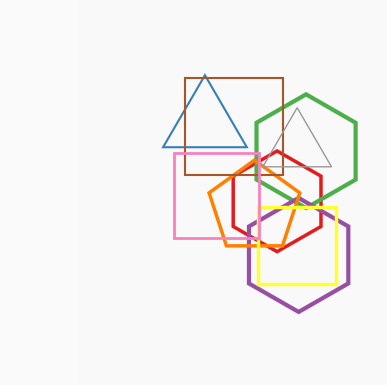[{"shape": "hexagon", "thickness": 2.5, "radius": 0.65, "center": [0.715, 0.477]}, {"shape": "triangle", "thickness": 1.5, "radius": 0.62, "center": [0.529, 0.68]}, {"shape": "hexagon", "thickness": 3, "radius": 0.74, "center": [0.79, 0.607]}, {"shape": "hexagon", "thickness": 3, "radius": 0.74, "center": [0.771, 0.338]}, {"shape": "pentagon", "thickness": 2.5, "radius": 0.62, "center": [0.657, 0.461]}, {"shape": "square", "thickness": 2.5, "radius": 0.5, "center": [0.767, 0.363]}, {"shape": "square", "thickness": 1.5, "radius": 0.63, "center": [0.604, 0.671]}, {"shape": "square", "thickness": 2, "radius": 0.55, "center": [0.559, 0.493]}, {"shape": "triangle", "thickness": 1, "radius": 0.51, "center": [0.767, 0.618]}]